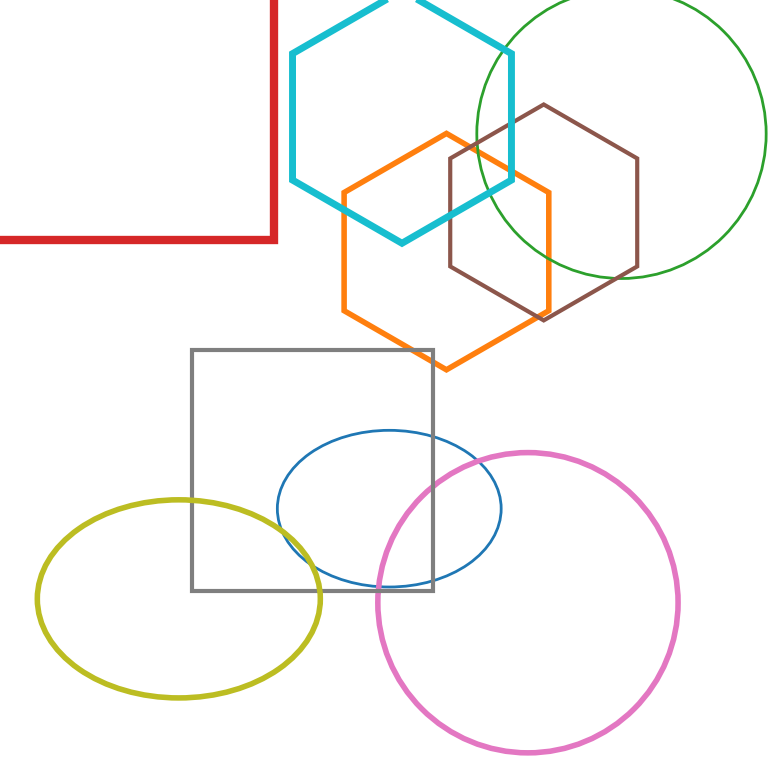[{"shape": "oval", "thickness": 1, "radius": 0.73, "center": [0.506, 0.339]}, {"shape": "hexagon", "thickness": 2, "radius": 0.77, "center": [0.58, 0.673]}, {"shape": "circle", "thickness": 1, "radius": 0.94, "center": [0.807, 0.826]}, {"shape": "square", "thickness": 3, "radius": 0.94, "center": [0.168, 0.876]}, {"shape": "hexagon", "thickness": 1.5, "radius": 0.7, "center": [0.706, 0.724]}, {"shape": "circle", "thickness": 2, "radius": 0.97, "center": [0.686, 0.217]}, {"shape": "square", "thickness": 1.5, "radius": 0.78, "center": [0.406, 0.389]}, {"shape": "oval", "thickness": 2, "radius": 0.92, "center": [0.232, 0.222]}, {"shape": "hexagon", "thickness": 2.5, "radius": 0.82, "center": [0.522, 0.848]}]